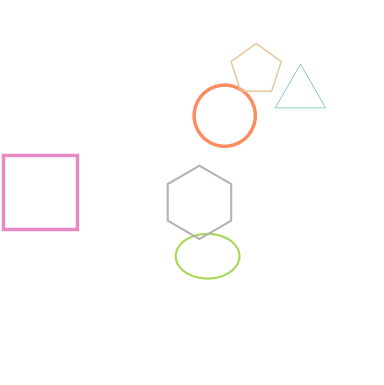[{"shape": "triangle", "thickness": 0.5, "radius": 0.38, "center": [0.78, 0.758]}, {"shape": "circle", "thickness": 2.5, "radius": 0.4, "center": [0.584, 0.7]}, {"shape": "square", "thickness": 2.5, "radius": 0.48, "center": [0.104, 0.501]}, {"shape": "oval", "thickness": 1.5, "radius": 0.41, "center": [0.539, 0.335]}, {"shape": "pentagon", "thickness": 1, "radius": 0.34, "center": [0.665, 0.819]}, {"shape": "hexagon", "thickness": 1.5, "radius": 0.48, "center": [0.518, 0.474]}]